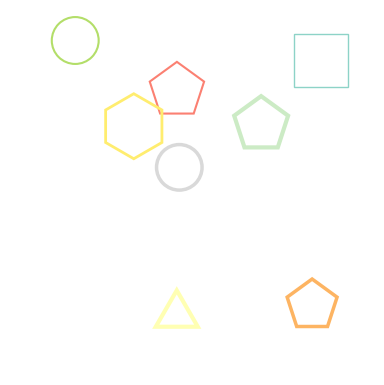[{"shape": "square", "thickness": 1, "radius": 0.35, "center": [0.833, 0.843]}, {"shape": "triangle", "thickness": 3, "radius": 0.32, "center": [0.459, 0.183]}, {"shape": "pentagon", "thickness": 1.5, "radius": 0.37, "center": [0.46, 0.765]}, {"shape": "pentagon", "thickness": 2.5, "radius": 0.34, "center": [0.811, 0.207]}, {"shape": "circle", "thickness": 1.5, "radius": 0.3, "center": [0.195, 0.895]}, {"shape": "circle", "thickness": 2.5, "radius": 0.3, "center": [0.466, 0.565]}, {"shape": "pentagon", "thickness": 3, "radius": 0.37, "center": [0.678, 0.677]}, {"shape": "hexagon", "thickness": 2, "radius": 0.42, "center": [0.347, 0.672]}]